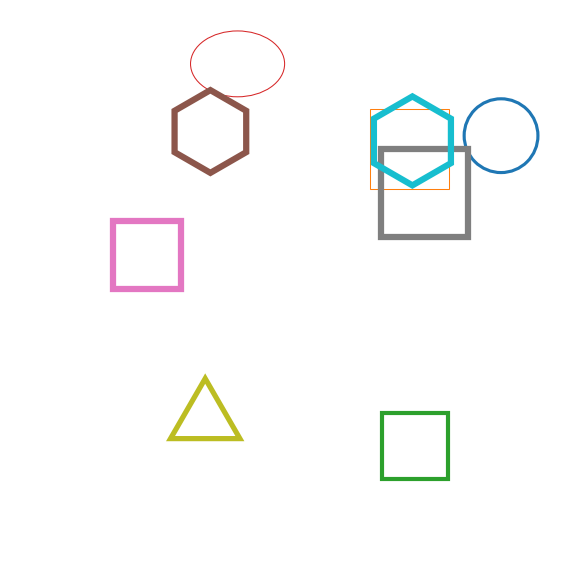[{"shape": "circle", "thickness": 1.5, "radius": 0.32, "center": [0.868, 0.764]}, {"shape": "square", "thickness": 0.5, "radius": 0.34, "center": [0.709, 0.741]}, {"shape": "square", "thickness": 2, "radius": 0.29, "center": [0.718, 0.227]}, {"shape": "oval", "thickness": 0.5, "radius": 0.41, "center": [0.411, 0.889]}, {"shape": "hexagon", "thickness": 3, "radius": 0.36, "center": [0.364, 0.771]}, {"shape": "square", "thickness": 3, "radius": 0.29, "center": [0.254, 0.557]}, {"shape": "square", "thickness": 3, "radius": 0.38, "center": [0.735, 0.665]}, {"shape": "triangle", "thickness": 2.5, "radius": 0.35, "center": [0.355, 0.274]}, {"shape": "hexagon", "thickness": 3, "radius": 0.38, "center": [0.714, 0.755]}]